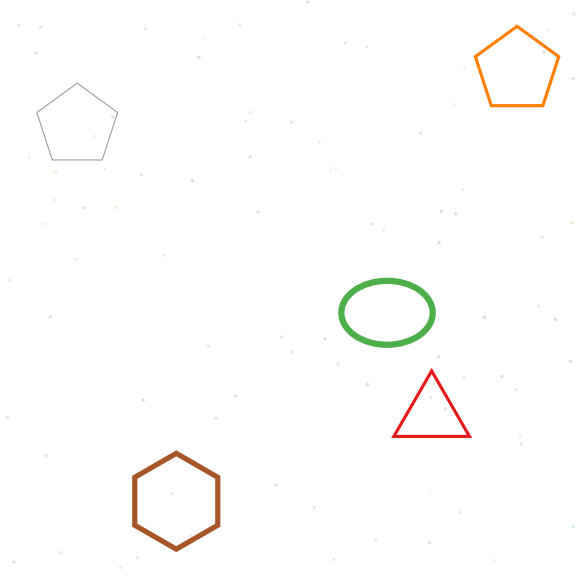[{"shape": "triangle", "thickness": 1.5, "radius": 0.38, "center": [0.747, 0.281]}, {"shape": "oval", "thickness": 3, "radius": 0.4, "center": [0.67, 0.458]}, {"shape": "pentagon", "thickness": 1.5, "radius": 0.38, "center": [0.895, 0.878]}, {"shape": "hexagon", "thickness": 2.5, "radius": 0.41, "center": [0.305, 0.131]}, {"shape": "pentagon", "thickness": 0.5, "radius": 0.37, "center": [0.134, 0.782]}]